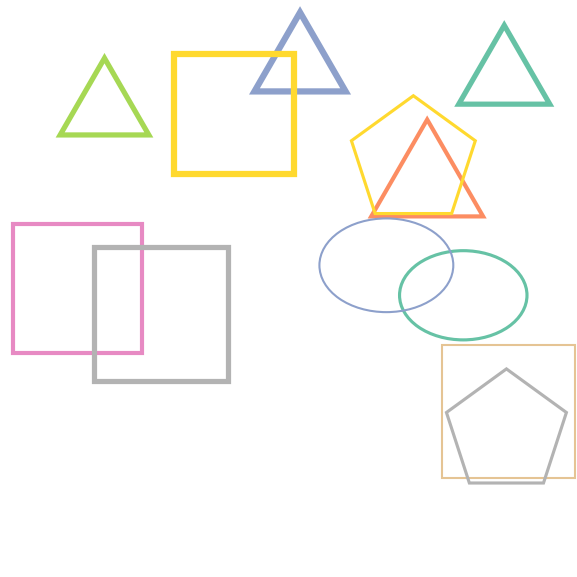[{"shape": "triangle", "thickness": 2.5, "radius": 0.46, "center": [0.873, 0.864]}, {"shape": "oval", "thickness": 1.5, "radius": 0.55, "center": [0.802, 0.488]}, {"shape": "triangle", "thickness": 2, "radius": 0.56, "center": [0.74, 0.68]}, {"shape": "oval", "thickness": 1, "radius": 0.58, "center": [0.669, 0.54]}, {"shape": "triangle", "thickness": 3, "radius": 0.46, "center": [0.52, 0.886]}, {"shape": "square", "thickness": 2, "radius": 0.56, "center": [0.134, 0.499]}, {"shape": "triangle", "thickness": 2.5, "radius": 0.44, "center": [0.181, 0.81]}, {"shape": "square", "thickness": 3, "radius": 0.52, "center": [0.405, 0.802]}, {"shape": "pentagon", "thickness": 1.5, "radius": 0.56, "center": [0.716, 0.721]}, {"shape": "square", "thickness": 1, "radius": 0.58, "center": [0.881, 0.286]}, {"shape": "square", "thickness": 2.5, "radius": 0.58, "center": [0.279, 0.455]}, {"shape": "pentagon", "thickness": 1.5, "radius": 0.55, "center": [0.877, 0.251]}]